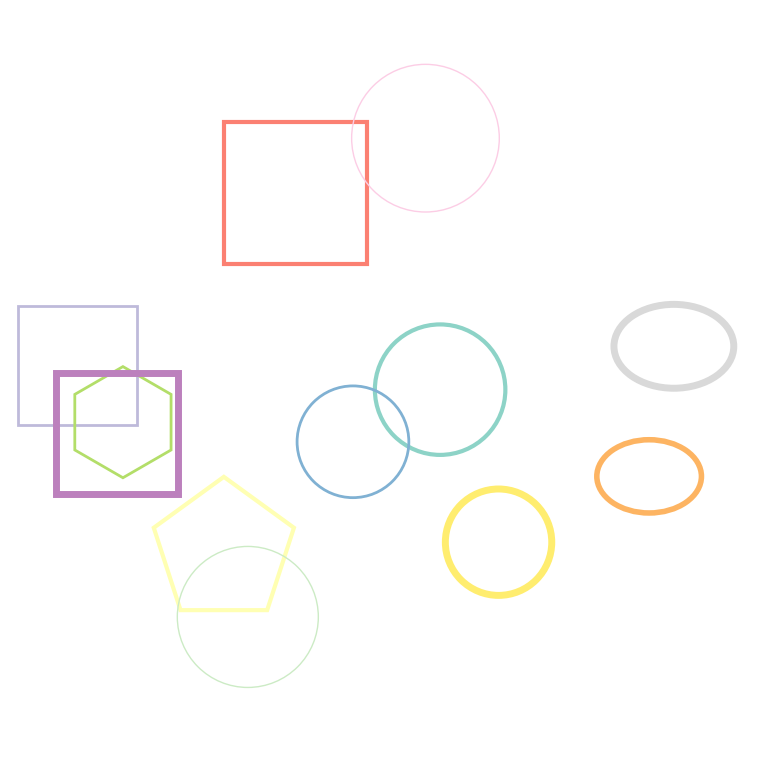[{"shape": "circle", "thickness": 1.5, "radius": 0.42, "center": [0.572, 0.494]}, {"shape": "pentagon", "thickness": 1.5, "radius": 0.48, "center": [0.291, 0.285]}, {"shape": "square", "thickness": 1, "radius": 0.39, "center": [0.101, 0.526]}, {"shape": "square", "thickness": 1.5, "radius": 0.46, "center": [0.384, 0.749]}, {"shape": "circle", "thickness": 1, "radius": 0.36, "center": [0.458, 0.426]}, {"shape": "oval", "thickness": 2, "radius": 0.34, "center": [0.843, 0.381]}, {"shape": "hexagon", "thickness": 1, "radius": 0.36, "center": [0.16, 0.452]}, {"shape": "circle", "thickness": 0.5, "radius": 0.48, "center": [0.553, 0.821]}, {"shape": "oval", "thickness": 2.5, "radius": 0.39, "center": [0.875, 0.55]}, {"shape": "square", "thickness": 2.5, "radius": 0.4, "center": [0.152, 0.437]}, {"shape": "circle", "thickness": 0.5, "radius": 0.46, "center": [0.322, 0.199]}, {"shape": "circle", "thickness": 2.5, "radius": 0.35, "center": [0.647, 0.296]}]